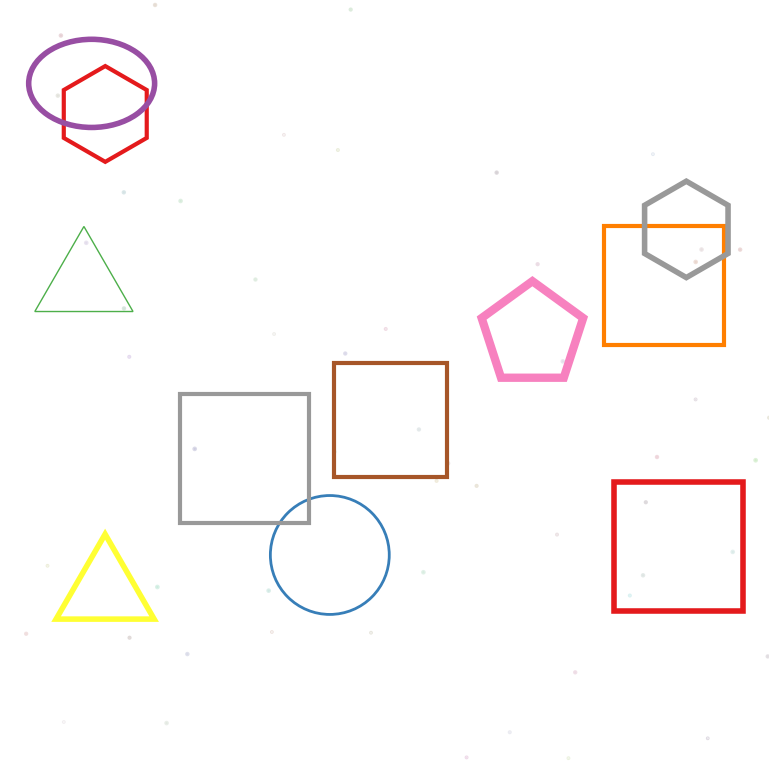[{"shape": "hexagon", "thickness": 1.5, "radius": 0.31, "center": [0.137, 0.852]}, {"shape": "square", "thickness": 2, "radius": 0.42, "center": [0.881, 0.29]}, {"shape": "circle", "thickness": 1, "radius": 0.39, "center": [0.428, 0.279]}, {"shape": "triangle", "thickness": 0.5, "radius": 0.37, "center": [0.109, 0.632]}, {"shape": "oval", "thickness": 2, "radius": 0.41, "center": [0.119, 0.892]}, {"shape": "square", "thickness": 1.5, "radius": 0.39, "center": [0.862, 0.629]}, {"shape": "triangle", "thickness": 2, "radius": 0.37, "center": [0.137, 0.233]}, {"shape": "square", "thickness": 1.5, "radius": 0.37, "center": [0.507, 0.455]}, {"shape": "pentagon", "thickness": 3, "radius": 0.35, "center": [0.691, 0.566]}, {"shape": "square", "thickness": 1.5, "radius": 0.42, "center": [0.318, 0.404]}, {"shape": "hexagon", "thickness": 2, "radius": 0.31, "center": [0.891, 0.702]}]